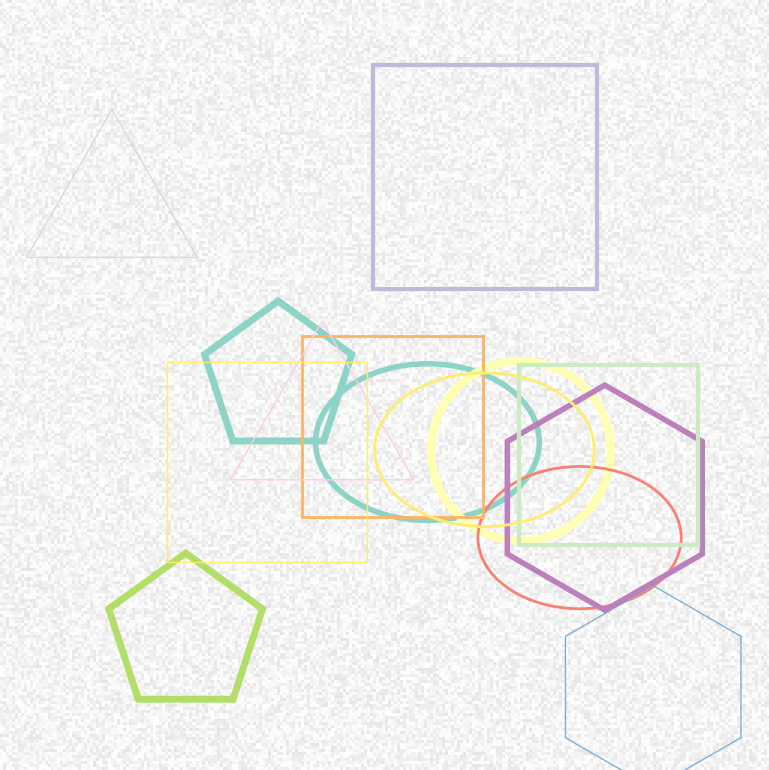[{"shape": "oval", "thickness": 2, "radius": 0.73, "center": [0.555, 0.426]}, {"shape": "pentagon", "thickness": 2.5, "radius": 0.5, "center": [0.361, 0.509]}, {"shape": "circle", "thickness": 3, "radius": 0.58, "center": [0.677, 0.414]}, {"shape": "square", "thickness": 1.5, "radius": 0.73, "center": [0.63, 0.77]}, {"shape": "oval", "thickness": 1, "radius": 0.66, "center": [0.753, 0.302]}, {"shape": "hexagon", "thickness": 0.5, "radius": 0.66, "center": [0.848, 0.108]}, {"shape": "square", "thickness": 1, "radius": 0.59, "center": [0.51, 0.446]}, {"shape": "pentagon", "thickness": 2.5, "radius": 0.52, "center": [0.241, 0.177]}, {"shape": "triangle", "thickness": 0.5, "radius": 0.69, "center": [0.419, 0.446]}, {"shape": "triangle", "thickness": 0.5, "radius": 0.64, "center": [0.145, 0.73]}, {"shape": "hexagon", "thickness": 2, "radius": 0.73, "center": [0.785, 0.354]}, {"shape": "square", "thickness": 1.5, "radius": 0.58, "center": [0.79, 0.409]}, {"shape": "oval", "thickness": 1, "radius": 0.71, "center": [0.629, 0.416]}, {"shape": "square", "thickness": 0.5, "radius": 0.65, "center": [0.347, 0.4]}]